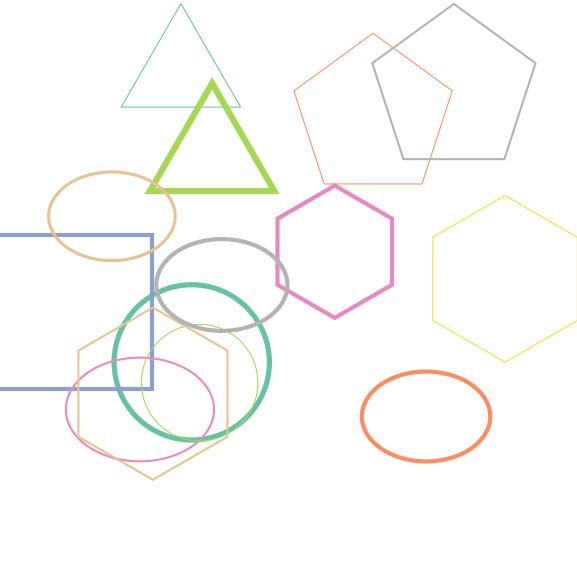[{"shape": "triangle", "thickness": 0.5, "radius": 0.6, "center": [0.313, 0.873]}, {"shape": "circle", "thickness": 2.5, "radius": 0.67, "center": [0.332, 0.372]}, {"shape": "oval", "thickness": 2, "radius": 0.56, "center": [0.738, 0.278]}, {"shape": "pentagon", "thickness": 0.5, "radius": 0.72, "center": [0.646, 0.797]}, {"shape": "square", "thickness": 2, "radius": 0.67, "center": [0.13, 0.459]}, {"shape": "hexagon", "thickness": 2, "radius": 0.57, "center": [0.58, 0.563]}, {"shape": "oval", "thickness": 1, "radius": 0.64, "center": [0.242, 0.29]}, {"shape": "triangle", "thickness": 3, "radius": 0.62, "center": [0.367, 0.731]}, {"shape": "circle", "thickness": 0.5, "radius": 0.5, "center": [0.346, 0.337]}, {"shape": "hexagon", "thickness": 0.5, "radius": 0.72, "center": [0.875, 0.516]}, {"shape": "oval", "thickness": 1.5, "radius": 0.55, "center": [0.194, 0.625]}, {"shape": "hexagon", "thickness": 1, "radius": 0.75, "center": [0.265, 0.317]}, {"shape": "pentagon", "thickness": 1, "radius": 0.74, "center": [0.786, 0.844]}, {"shape": "oval", "thickness": 2, "radius": 0.57, "center": [0.384, 0.506]}]